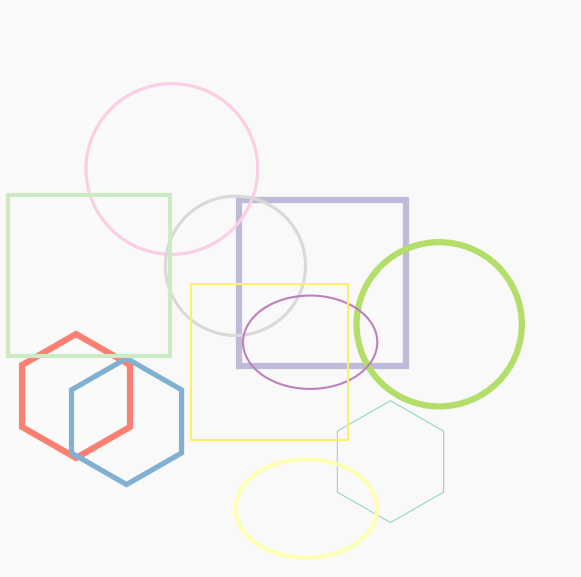[{"shape": "hexagon", "thickness": 0.5, "radius": 0.53, "center": [0.672, 0.2]}, {"shape": "oval", "thickness": 2, "radius": 0.61, "center": [0.527, 0.119]}, {"shape": "square", "thickness": 3, "radius": 0.72, "center": [0.555, 0.509]}, {"shape": "hexagon", "thickness": 3, "radius": 0.54, "center": [0.131, 0.313]}, {"shape": "hexagon", "thickness": 2.5, "radius": 0.55, "center": [0.218, 0.269]}, {"shape": "circle", "thickness": 3, "radius": 0.71, "center": [0.756, 0.438]}, {"shape": "circle", "thickness": 1.5, "radius": 0.74, "center": [0.296, 0.707]}, {"shape": "circle", "thickness": 1.5, "radius": 0.6, "center": [0.405, 0.539]}, {"shape": "oval", "thickness": 1, "radius": 0.58, "center": [0.534, 0.407]}, {"shape": "square", "thickness": 2, "radius": 0.7, "center": [0.153, 0.522]}, {"shape": "square", "thickness": 1, "radius": 0.68, "center": [0.463, 0.373]}]